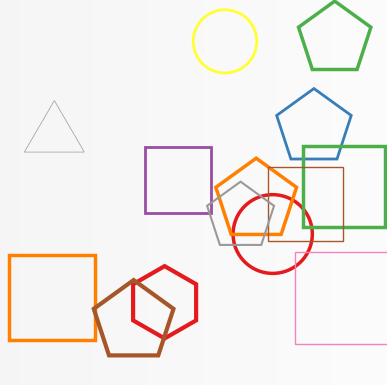[{"shape": "circle", "thickness": 2.5, "radius": 0.51, "center": [0.704, 0.392]}, {"shape": "hexagon", "thickness": 3, "radius": 0.47, "center": [0.425, 0.215]}, {"shape": "pentagon", "thickness": 2, "radius": 0.51, "center": [0.81, 0.669]}, {"shape": "pentagon", "thickness": 2.5, "radius": 0.49, "center": [0.864, 0.899]}, {"shape": "square", "thickness": 2.5, "radius": 0.53, "center": [0.888, 0.516]}, {"shape": "square", "thickness": 2, "radius": 0.42, "center": [0.46, 0.532]}, {"shape": "square", "thickness": 2.5, "radius": 0.56, "center": [0.135, 0.228]}, {"shape": "pentagon", "thickness": 2.5, "radius": 0.55, "center": [0.661, 0.48]}, {"shape": "circle", "thickness": 2, "radius": 0.41, "center": [0.581, 0.892]}, {"shape": "pentagon", "thickness": 3, "radius": 0.54, "center": [0.345, 0.164]}, {"shape": "square", "thickness": 1, "radius": 0.48, "center": [0.789, 0.47]}, {"shape": "square", "thickness": 1, "radius": 0.6, "center": [0.881, 0.227]}, {"shape": "pentagon", "thickness": 1.5, "radius": 0.45, "center": [0.621, 0.437]}, {"shape": "triangle", "thickness": 0.5, "radius": 0.45, "center": [0.14, 0.65]}]